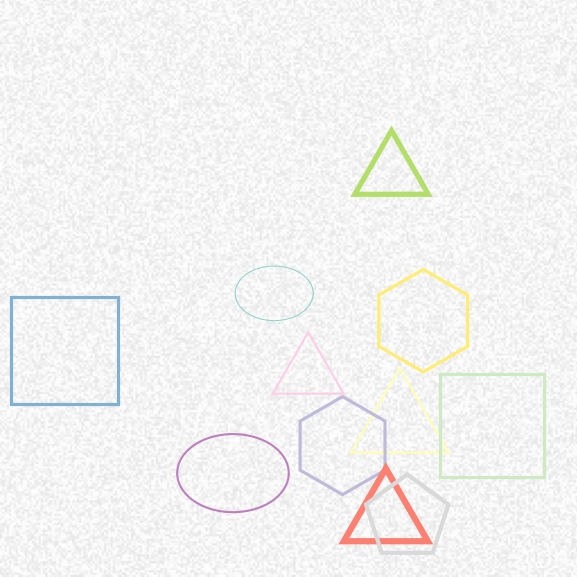[{"shape": "oval", "thickness": 0.5, "radius": 0.34, "center": [0.475, 0.491]}, {"shape": "triangle", "thickness": 1, "radius": 0.49, "center": [0.692, 0.264]}, {"shape": "hexagon", "thickness": 1.5, "radius": 0.42, "center": [0.593, 0.228]}, {"shape": "triangle", "thickness": 3, "radius": 0.42, "center": [0.668, 0.104]}, {"shape": "square", "thickness": 1.5, "radius": 0.46, "center": [0.112, 0.392]}, {"shape": "triangle", "thickness": 2.5, "radius": 0.37, "center": [0.678, 0.699]}, {"shape": "triangle", "thickness": 1, "radius": 0.35, "center": [0.534, 0.353]}, {"shape": "pentagon", "thickness": 2, "radius": 0.38, "center": [0.705, 0.103]}, {"shape": "oval", "thickness": 1, "radius": 0.48, "center": [0.403, 0.18]}, {"shape": "square", "thickness": 1.5, "radius": 0.45, "center": [0.852, 0.262]}, {"shape": "hexagon", "thickness": 1.5, "radius": 0.44, "center": [0.733, 0.444]}]